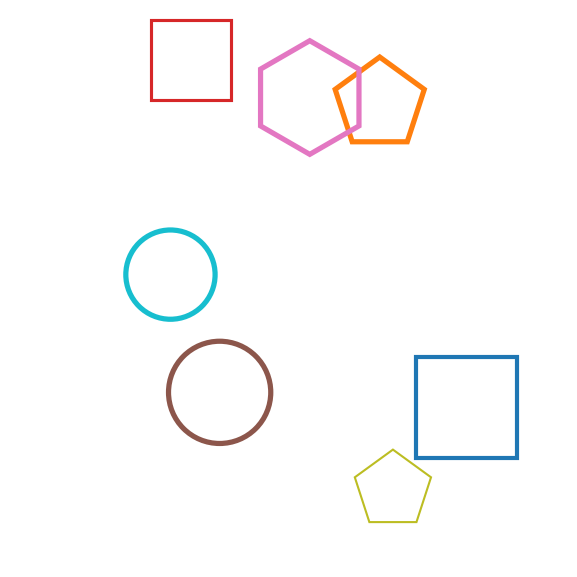[{"shape": "square", "thickness": 2, "radius": 0.44, "center": [0.808, 0.293]}, {"shape": "pentagon", "thickness": 2.5, "radius": 0.41, "center": [0.658, 0.819]}, {"shape": "square", "thickness": 1.5, "radius": 0.35, "center": [0.33, 0.895]}, {"shape": "circle", "thickness": 2.5, "radius": 0.44, "center": [0.38, 0.32]}, {"shape": "hexagon", "thickness": 2.5, "radius": 0.49, "center": [0.536, 0.83]}, {"shape": "pentagon", "thickness": 1, "radius": 0.35, "center": [0.68, 0.151]}, {"shape": "circle", "thickness": 2.5, "radius": 0.39, "center": [0.295, 0.524]}]